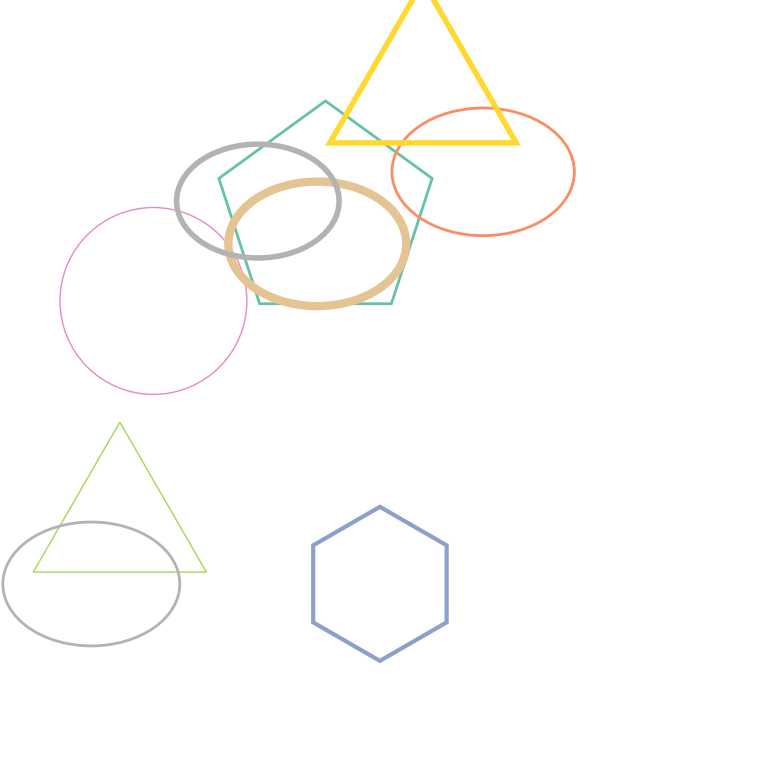[{"shape": "pentagon", "thickness": 1, "radius": 0.73, "center": [0.423, 0.723]}, {"shape": "oval", "thickness": 1, "radius": 0.59, "center": [0.627, 0.777]}, {"shape": "hexagon", "thickness": 1.5, "radius": 0.5, "center": [0.493, 0.242]}, {"shape": "circle", "thickness": 0.5, "radius": 0.61, "center": [0.199, 0.609]}, {"shape": "triangle", "thickness": 0.5, "radius": 0.65, "center": [0.156, 0.322]}, {"shape": "triangle", "thickness": 2, "radius": 0.7, "center": [0.549, 0.884]}, {"shape": "oval", "thickness": 3, "radius": 0.58, "center": [0.412, 0.683]}, {"shape": "oval", "thickness": 1, "radius": 0.57, "center": [0.119, 0.242]}, {"shape": "oval", "thickness": 2, "radius": 0.53, "center": [0.335, 0.739]}]